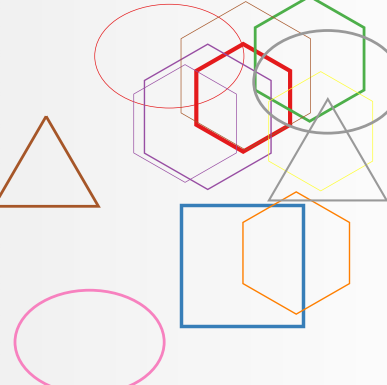[{"shape": "hexagon", "thickness": 3, "radius": 0.7, "center": [0.628, 0.746]}, {"shape": "oval", "thickness": 0.5, "radius": 0.96, "center": [0.437, 0.854]}, {"shape": "square", "thickness": 2.5, "radius": 0.78, "center": [0.624, 0.31]}, {"shape": "hexagon", "thickness": 2, "radius": 0.81, "center": [0.799, 0.847]}, {"shape": "hexagon", "thickness": 0.5, "radius": 0.76, "center": [0.478, 0.679]}, {"shape": "hexagon", "thickness": 1, "radius": 0.94, "center": [0.536, 0.697]}, {"shape": "hexagon", "thickness": 1, "radius": 0.79, "center": [0.764, 0.343]}, {"shape": "hexagon", "thickness": 0.5, "radius": 0.77, "center": [0.828, 0.659]}, {"shape": "hexagon", "thickness": 0.5, "radius": 0.96, "center": [0.634, 0.803]}, {"shape": "triangle", "thickness": 2, "radius": 0.78, "center": [0.119, 0.542]}, {"shape": "oval", "thickness": 2, "radius": 0.96, "center": [0.231, 0.111]}, {"shape": "oval", "thickness": 2, "radius": 0.95, "center": [0.845, 0.787]}, {"shape": "triangle", "thickness": 1.5, "radius": 0.88, "center": [0.846, 0.567]}]